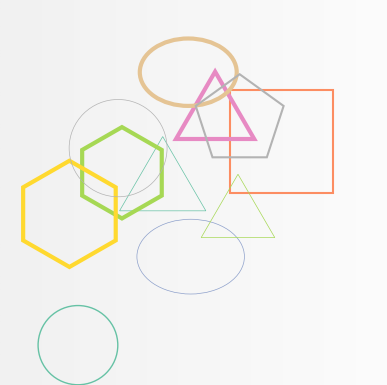[{"shape": "circle", "thickness": 1, "radius": 0.51, "center": [0.201, 0.103]}, {"shape": "triangle", "thickness": 0.5, "radius": 0.64, "center": [0.42, 0.517]}, {"shape": "square", "thickness": 1.5, "radius": 0.67, "center": [0.726, 0.632]}, {"shape": "oval", "thickness": 0.5, "radius": 0.69, "center": [0.492, 0.333]}, {"shape": "triangle", "thickness": 3, "radius": 0.58, "center": [0.555, 0.697]}, {"shape": "triangle", "thickness": 0.5, "radius": 0.55, "center": [0.614, 0.438]}, {"shape": "hexagon", "thickness": 3, "radius": 0.59, "center": [0.315, 0.551]}, {"shape": "hexagon", "thickness": 3, "radius": 0.69, "center": [0.179, 0.445]}, {"shape": "oval", "thickness": 3, "radius": 0.63, "center": [0.486, 0.812]}, {"shape": "circle", "thickness": 0.5, "radius": 0.63, "center": [0.305, 0.615]}, {"shape": "pentagon", "thickness": 1.5, "radius": 0.6, "center": [0.618, 0.688]}]